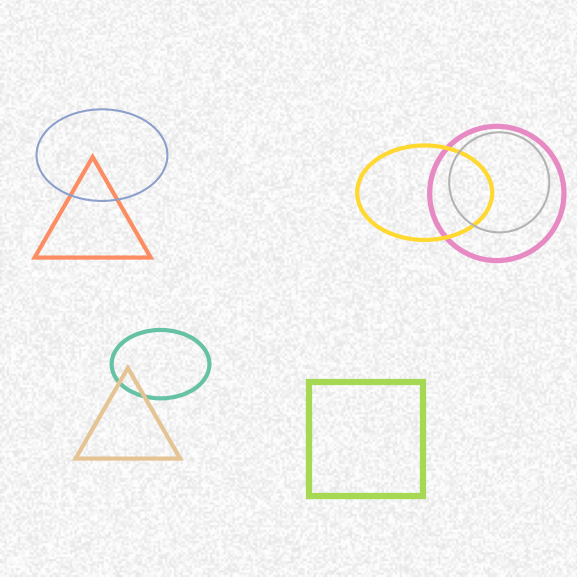[{"shape": "oval", "thickness": 2, "radius": 0.42, "center": [0.278, 0.369]}, {"shape": "triangle", "thickness": 2, "radius": 0.58, "center": [0.16, 0.611]}, {"shape": "oval", "thickness": 1, "radius": 0.57, "center": [0.177, 0.731]}, {"shape": "circle", "thickness": 2.5, "radius": 0.58, "center": [0.86, 0.664]}, {"shape": "square", "thickness": 3, "radius": 0.49, "center": [0.634, 0.239]}, {"shape": "oval", "thickness": 2, "radius": 0.58, "center": [0.735, 0.665]}, {"shape": "triangle", "thickness": 2, "radius": 0.52, "center": [0.221, 0.257]}, {"shape": "circle", "thickness": 1, "radius": 0.43, "center": [0.864, 0.683]}]